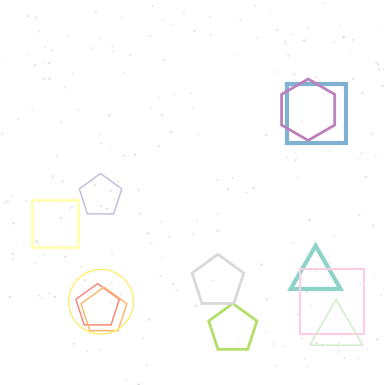[{"shape": "triangle", "thickness": 3, "radius": 0.37, "center": [0.82, 0.287]}, {"shape": "square", "thickness": 2, "radius": 0.3, "center": [0.143, 0.419]}, {"shape": "pentagon", "thickness": 1, "radius": 0.29, "center": [0.261, 0.491]}, {"shape": "pentagon", "thickness": 1, "radius": 0.3, "center": [0.254, 0.204]}, {"shape": "square", "thickness": 3, "radius": 0.38, "center": [0.821, 0.704]}, {"shape": "pentagon", "thickness": 1, "radius": 0.31, "center": [0.27, 0.192]}, {"shape": "pentagon", "thickness": 2, "radius": 0.33, "center": [0.605, 0.146]}, {"shape": "square", "thickness": 1.5, "radius": 0.42, "center": [0.862, 0.216]}, {"shape": "pentagon", "thickness": 2, "radius": 0.35, "center": [0.566, 0.269]}, {"shape": "hexagon", "thickness": 2, "radius": 0.4, "center": [0.8, 0.715]}, {"shape": "triangle", "thickness": 1, "radius": 0.4, "center": [0.873, 0.143]}, {"shape": "circle", "thickness": 1, "radius": 0.42, "center": [0.262, 0.216]}]